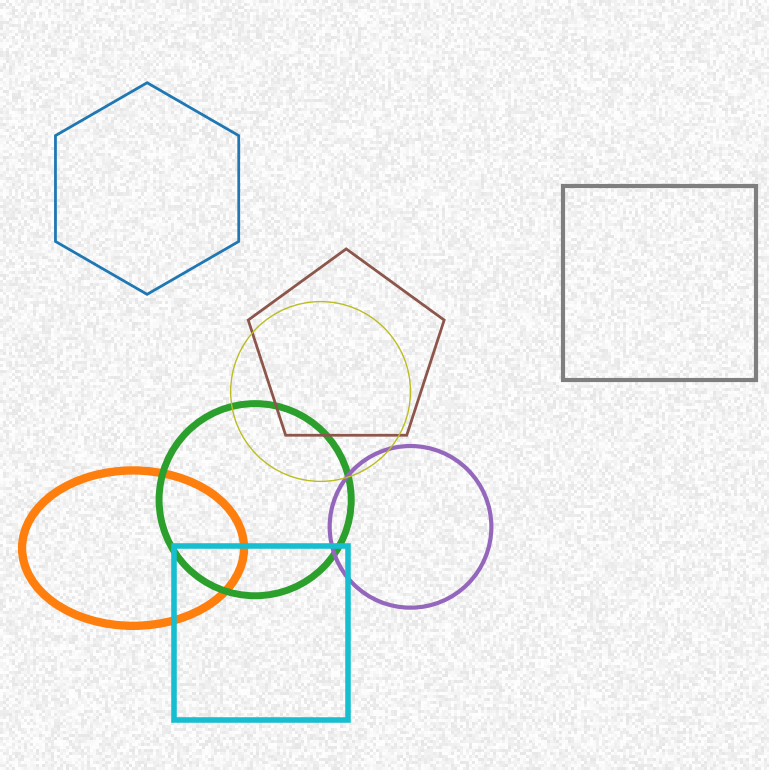[{"shape": "hexagon", "thickness": 1, "radius": 0.69, "center": [0.191, 0.755]}, {"shape": "oval", "thickness": 3, "radius": 0.72, "center": [0.173, 0.288]}, {"shape": "circle", "thickness": 2.5, "radius": 0.62, "center": [0.331, 0.351]}, {"shape": "circle", "thickness": 1.5, "radius": 0.52, "center": [0.533, 0.316]}, {"shape": "pentagon", "thickness": 1, "radius": 0.67, "center": [0.45, 0.543]}, {"shape": "square", "thickness": 1.5, "radius": 0.63, "center": [0.857, 0.633]}, {"shape": "circle", "thickness": 0.5, "radius": 0.58, "center": [0.416, 0.492]}, {"shape": "square", "thickness": 2, "radius": 0.56, "center": [0.339, 0.178]}]